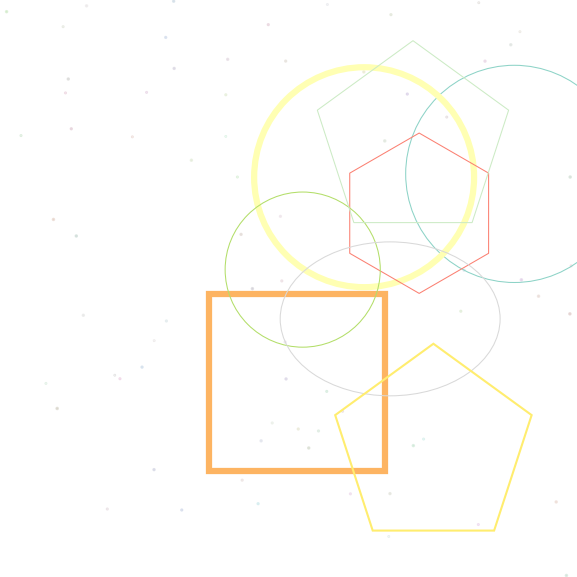[{"shape": "circle", "thickness": 0.5, "radius": 0.94, "center": [0.891, 0.698]}, {"shape": "circle", "thickness": 3, "radius": 0.95, "center": [0.63, 0.692]}, {"shape": "hexagon", "thickness": 0.5, "radius": 0.69, "center": [0.726, 0.63]}, {"shape": "square", "thickness": 3, "radius": 0.76, "center": [0.514, 0.337]}, {"shape": "circle", "thickness": 0.5, "radius": 0.67, "center": [0.524, 0.532]}, {"shape": "oval", "thickness": 0.5, "radius": 0.95, "center": [0.676, 0.447]}, {"shape": "pentagon", "thickness": 0.5, "radius": 0.87, "center": [0.715, 0.755]}, {"shape": "pentagon", "thickness": 1, "radius": 0.89, "center": [0.75, 0.225]}]